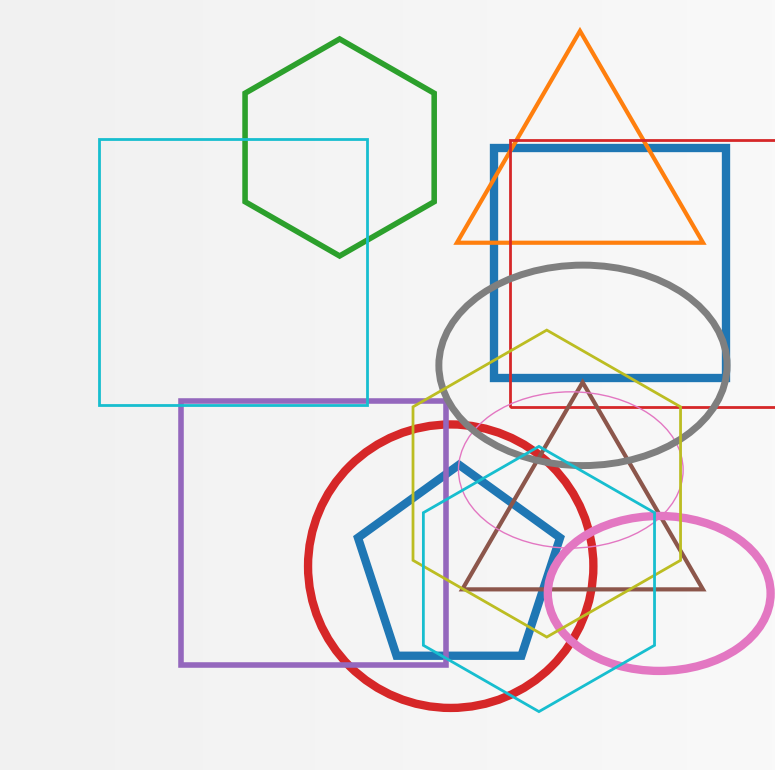[{"shape": "pentagon", "thickness": 3, "radius": 0.69, "center": [0.592, 0.259]}, {"shape": "square", "thickness": 3, "radius": 0.75, "center": [0.787, 0.658]}, {"shape": "triangle", "thickness": 1.5, "radius": 0.92, "center": [0.748, 0.776]}, {"shape": "hexagon", "thickness": 2, "radius": 0.7, "center": [0.438, 0.808]}, {"shape": "circle", "thickness": 3, "radius": 0.92, "center": [0.582, 0.265]}, {"shape": "square", "thickness": 1, "radius": 0.87, "center": [0.831, 0.645]}, {"shape": "square", "thickness": 2, "radius": 0.85, "center": [0.405, 0.308]}, {"shape": "triangle", "thickness": 1.5, "radius": 0.9, "center": [0.752, 0.324]}, {"shape": "oval", "thickness": 3, "radius": 0.72, "center": [0.851, 0.229]}, {"shape": "oval", "thickness": 0.5, "radius": 0.72, "center": [0.737, 0.39]}, {"shape": "oval", "thickness": 2.5, "radius": 0.93, "center": [0.752, 0.526]}, {"shape": "hexagon", "thickness": 1, "radius": 1.0, "center": [0.706, 0.372]}, {"shape": "square", "thickness": 1, "radius": 0.86, "center": [0.301, 0.647]}, {"shape": "hexagon", "thickness": 1, "radius": 0.86, "center": [0.695, 0.248]}]